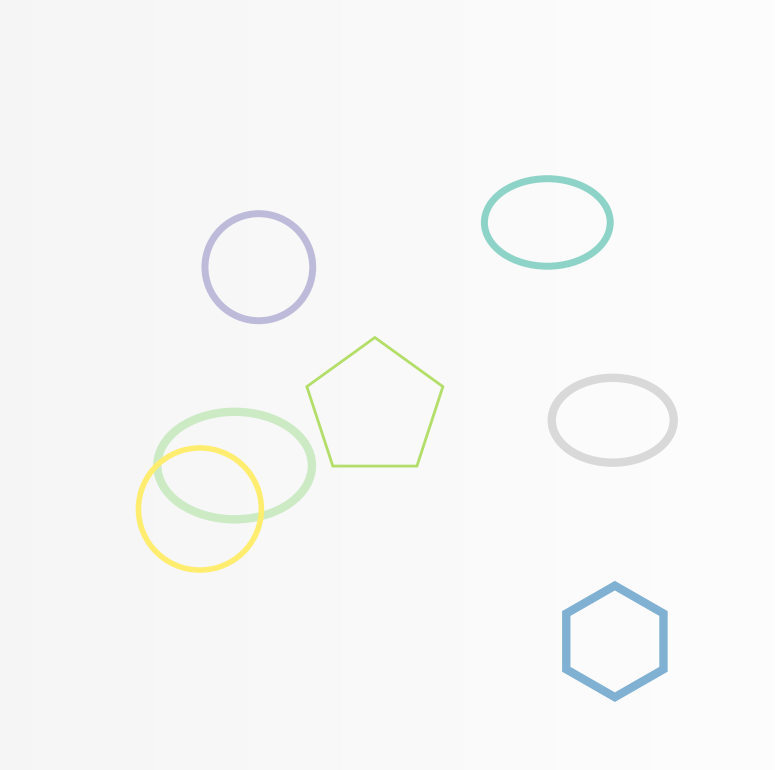[{"shape": "oval", "thickness": 2.5, "radius": 0.41, "center": [0.706, 0.711]}, {"shape": "circle", "thickness": 2.5, "radius": 0.35, "center": [0.334, 0.653]}, {"shape": "hexagon", "thickness": 3, "radius": 0.36, "center": [0.793, 0.167]}, {"shape": "pentagon", "thickness": 1, "radius": 0.46, "center": [0.484, 0.469]}, {"shape": "oval", "thickness": 3, "radius": 0.39, "center": [0.791, 0.454]}, {"shape": "oval", "thickness": 3, "radius": 0.5, "center": [0.303, 0.395]}, {"shape": "circle", "thickness": 2, "radius": 0.4, "center": [0.258, 0.339]}]